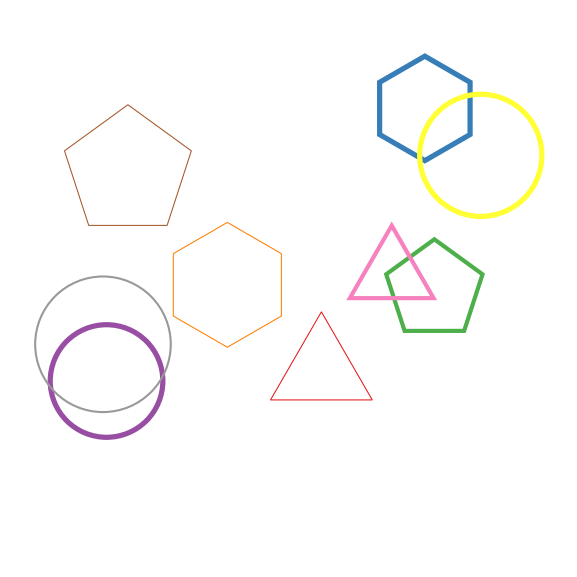[{"shape": "triangle", "thickness": 0.5, "radius": 0.51, "center": [0.557, 0.357]}, {"shape": "hexagon", "thickness": 2.5, "radius": 0.45, "center": [0.736, 0.811]}, {"shape": "pentagon", "thickness": 2, "radius": 0.44, "center": [0.752, 0.497]}, {"shape": "circle", "thickness": 2.5, "radius": 0.49, "center": [0.184, 0.339]}, {"shape": "hexagon", "thickness": 0.5, "radius": 0.54, "center": [0.394, 0.506]}, {"shape": "circle", "thickness": 2.5, "radius": 0.53, "center": [0.833, 0.73]}, {"shape": "pentagon", "thickness": 0.5, "radius": 0.58, "center": [0.221, 0.702]}, {"shape": "triangle", "thickness": 2, "radius": 0.42, "center": [0.678, 0.525]}, {"shape": "circle", "thickness": 1, "radius": 0.59, "center": [0.178, 0.403]}]